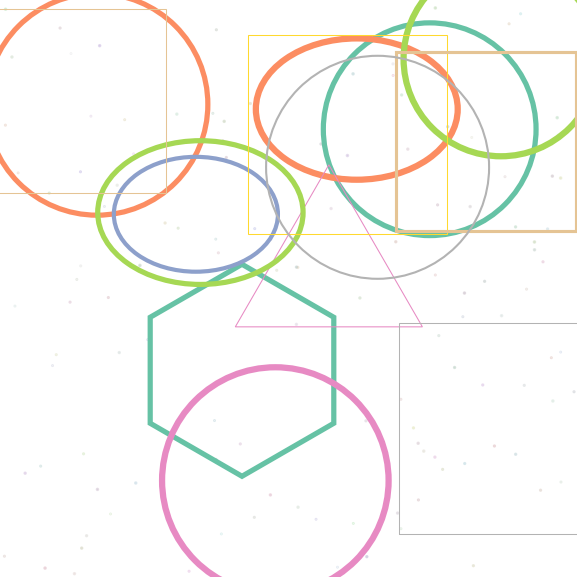[{"shape": "hexagon", "thickness": 2.5, "radius": 0.92, "center": [0.419, 0.358]}, {"shape": "circle", "thickness": 2.5, "radius": 0.92, "center": [0.744, 0.775]}, {"shape": "circle", "thickness": 2.5, "radius": 0.96, "center": [0.168, 0.818]}, {"shape": "oval", "thickness": 3, "radius": 0.87, "center": [0.618, 0.81]}, {"shape": "oval", "thickness": 2, "radius": 0.71, "center": [0.339, 0.628]}, {"shape": "circle", "thickness": 3, "radius": 0.98, "center": [0.477, 0.167]}, {"shape": "triangle", "thickness": 0.5, "radius": 0.94, "center": [0.569, 0.527]}, {"shape": "circle", "thickness": 3, "radius": 0.84, "center": [0.867, 0.897]}, {"shape": "oval", "thickness": 2.5, "radius": 0.89, "center": [0.347, 0.631]}, {"shape": "square", "thickness": 0.5, "radius": 0.86, "center": [0.602, 0.766]}, {"shape": "square", "thickness": 1.5, "radius": 0.78, "center": [0.842, 0.754]}, {"shape": "square", "thickness": 0.5, "radius": 0.8, "center": [0.127, 0.825]}, {"shape": "circle", "thickness": 1, "radius": 0.97, "center": [0.654, 0.709]}, {"shape": "square", "thickness": 0.5, "radius": 0.91, "center": [0.874, 0.257]}]